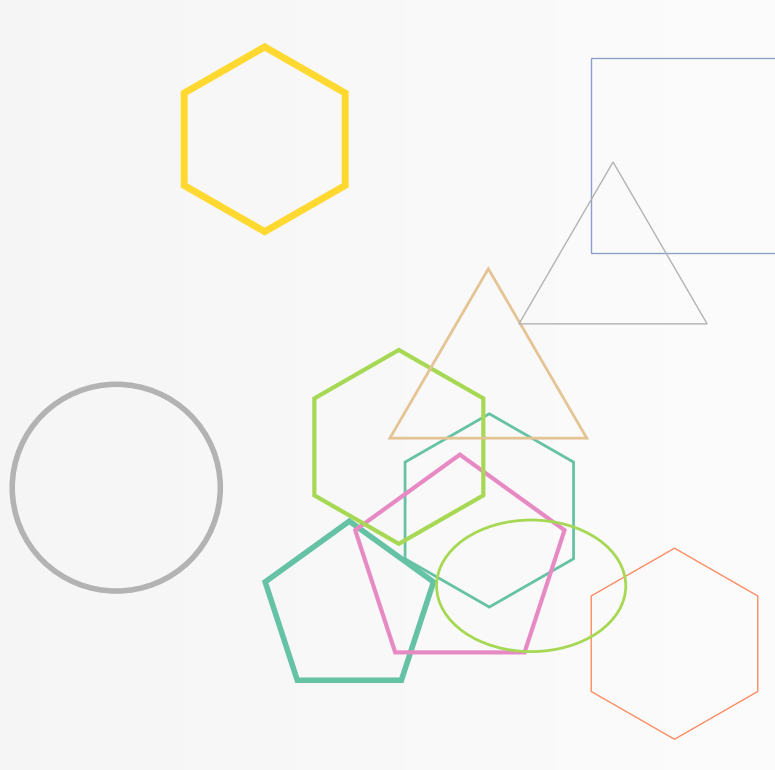[{"shape": "pentagon", "thickness": 2, "radius": 0.57, "center": [0.451, 0.209]}, {"shape": "hexagon", "thickness": 1, "radius": 0.63, "center": [0.631, 0.337]}, {"shape": "hexagon", "thickness": 0.5, "radius": 0.62, "center": [0.87, 0.164]}, {"shape": "square", "thickness": 0.5, "radius": 0.64, "center": [0.89, 0.798]}, {"shape": "pentagon", "thickness": 1.5, "radius": 0.71, "center": [0.593, 0.268]}, {"shape": "hexagon", "thickness": 1.5, "radius": 0.63, "center": [0.515, 0.42]}, {"shape": "oval", "thickness": 1, "radius": 0.61, "center": [0.685, 0.239]}, {"shape": "hexagon", "thickness": 2.5, "radius": 0.6, "center": [0.342, 0.819]}, {"shape": "triangle", "thickness": 1, "radius": 0.73, "center": [0.63, 0.504]}, {"shape": "circle", "thickness": 2, "radius": 0.67, "center": [0.15, 0.367]}, {"shape": "triangle", "thickness": 0.5, "radius": 0.7, "center": [0.791, 0.649]}]